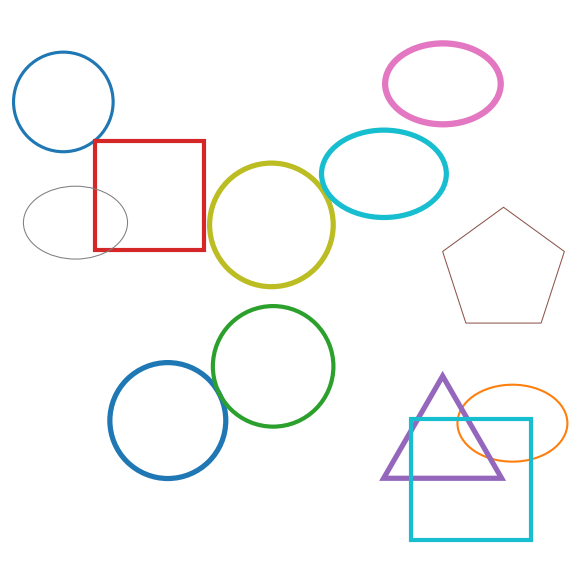[{"shape": "circle", "thickness": 2.5, "radius": 0.5, "center": [0.291, 0.271]}, {"shape": "circle", "thickness": 1.5, "radius": 0.43, "center": [0.11, 0.823]}, {"shape": "oval", "thickness": 1, "radius": 0.48, "center": [0.887, 0.266]}, {"shape": "circle", "thickness": 2, "radius": 0.52, "center": [0.473, 0.365]}, {"shape": "square", "thickness": 2, "radius": 0.47, "center": [0.259, 0.661]}, {"shape": "triangle", "thickness": 2.5, "radius": 0.59, "center": [0.766, 0.23]}, {"shape": "pentagon", "thickness": 0.5, "radius": 0.55, "center": [0.872, 0.529]}, {"shape": "oval", "thickness": 3, "radius": 0.5, "center": [0.767, 0.854]}, {"shape": "oval", "thickness": 0.5, "radius": 0.45, "center": [0.131, 0.614]}, {"shape": "circle", "thickness": 2.5, "radius": 0.54, "center": [0.47, 0.61]}, {"shape": "oval", "thickness": 2.5, "radius": 0.54, "center": [0.665, 0.698]}, {"shape": "square", "thickness": 2, "radius": 0.52, "center": [0.815, 0.169]}]